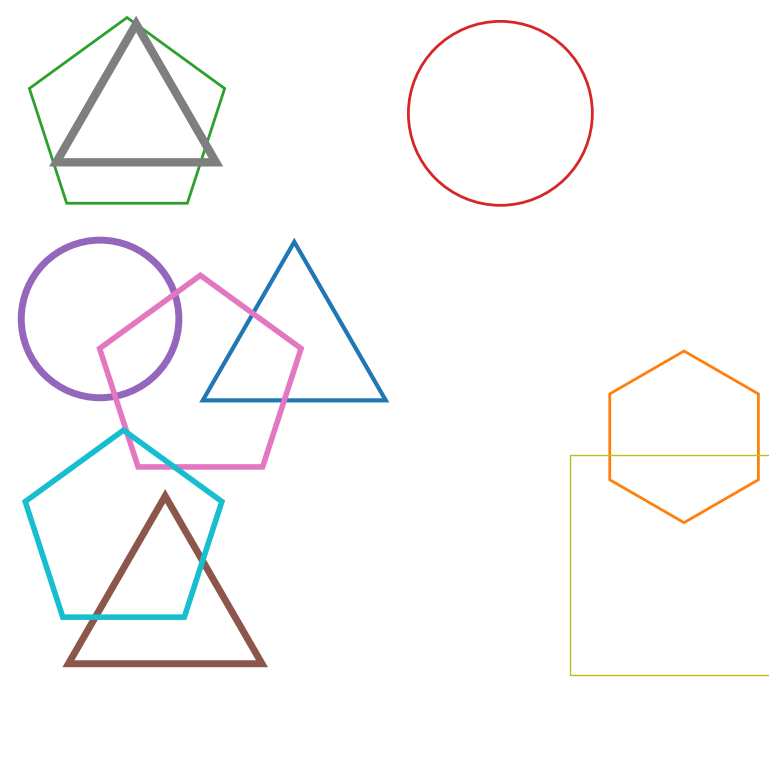[{"shape": "triangle", "thickness": 1.5, "radius": 0.69, "center": [0.382, 0.549]}, {"shape": "hexagon", "thickness": 1, "radius": 0.56, "center": [0.888, 0.433]}, {"shape": "pentagon", "thickness": 1, "radius": 0.67, "center": [0.165, 0.844]}, {"shape": "circle", "thickness": 1, "radius": 0.6, "center": [0.65, 0.853]}, {"shape": "circle", "thickness": 2.5, "radius": 0.51, "center": [0.13, 0.586]}, {"shape": "triangle", "thickness": 2.5, "radius": 0.73, "center": [0.215, 0.211]}, {"shape": "pentagon", "thickness": 2, "radius": 0.69, "center": [0.26, 0.505]}, {"shape": "triangle", "thickness": 3, "radius": 0.6, "center": [0.177, 0.849]}, {"shape": "square", "thickness": 0.5, "radius": 0.72, "center": [0.883, 0.266]}, {"shape": "pentagon", "thickness": 2, "radius": 0.67, "center": [0.16, 0.307]}]